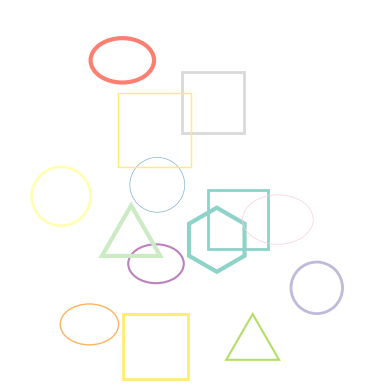[{"shape": "hexagon", "thickness": 3, "radius": 0.42, "center": [0.563, 0.377]}, {"shape": "square", "thickness": 2, "radius": 0.39, "center": [0.619, 0.43]}, {"shape": "circle", "thickness": 2, "radius": 0.38, "center": [0.159, 0.49]}, {"shape": "circle", "thickness": 2, "radius": 0.33, "center": [0.823, 0.252]}, {"shape": "oval", "thickness": 3, "radius": 0.41, "center": [0.318, 0.843]}, {"shape": "circle", "thickness": 0.5, "radius": 0.36, "center": [0.409, 0.52]}, {"shape": "oval", "thickness": 1, "radius": 0.38, "center": [0.232, 0.157]}, {"shape": "triangle", "thickness": 1.5, "radius": 0.4, "center": [0.656, 0.105]}, {"shape": "oval", "thickness": 0.5, "radius": 0.46, "center": [0.722, 0.43]}, {"shape": "square", "thickness": 2, "radius": 0.4, "center": [0.553, 0.734]}, {"shape": "oval", "thickness": 1.5, "radius": 0.36, "center": [0.405, 0.315]}, {"shape": "triangle", "thickness": 3, "radius": 0.44, "center": [0.341, 0.379]}, {"shape": "square", "thickness": 2, "radius": 0.42, "center": [0.404, 0.1]}, {"shape": "square", "thickness": 1, "radius": 0.48, "center": [0.401, 0.661]}]